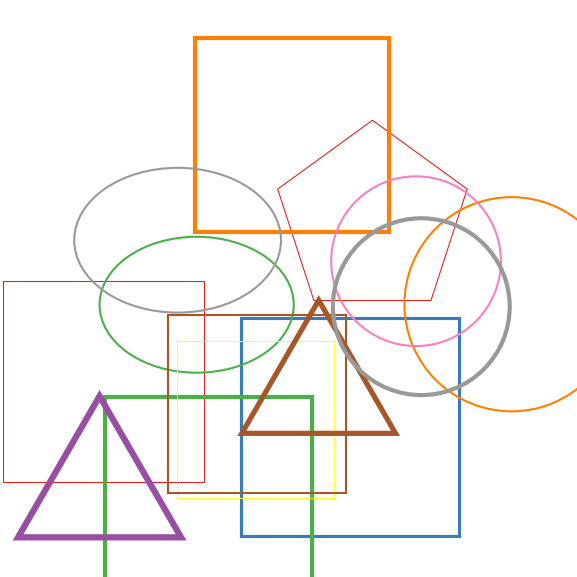[{"shape": "square", "thickness": 0.5, "radius": 0.87, "center": [0.18, 0.338]}, {"shape": "pentagon", "thickness": 0.5, "radius": 0.86, "center": [0.645, 0.618]}, {"shape": "square", "thickness": 1.5, "radius": 0.94, "center": [0.605, 0.259]}, {"shape": "oval", "thickness": 1, "radius": 0.84, "center": [0.341, 0.471]}, {"shape": "square", "thickness": 2, "radius": 0.9, "center": [0.361, 0.132]}, {"shape": "triangle", "thickness": 3, "radius": 0.81, "center": [0.172, 0.15]}, {"shape": "square", "thickness": 2, "radius": 0.84, "center": [0.506, 0.765]}, {"shape": "circle", "thickness": 1, "radius": 0.93, "center": [0.886, 0.472]}, {"shape": "square", "thickness": 0.5, "radius": 0.68, "center": [0.442, 0.272]}, {"shape": "square", "thickness": 1, "radius": 0.77, "center": [0.445, 0.3]}, {"shape": "triangle", "thickness": 2.5, "radius": 0.77, "center": [0.552, 0.326]}, {"shape": "circle", "thickness": 1, "radius": 0.73, "center": [0.72, 0.547]}, {"shape": "circle", "thickness": 2, "radius": 0.77, "center": [0.73, 0.468]}, {"shape": "oval", "thickness": 1, "radius": 0.9, "center": [0.308, 0.583]}]